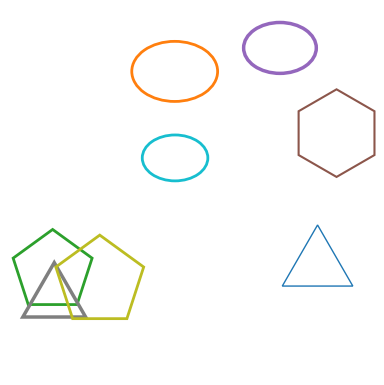[{"shape": "triangle", "thickness": 1, "radius": 0.53, "center": [0.825, 0.31]}, {"shape": "oval", "thickness": 2, "radius": 0.56, "center": [0.454, 0.815]}, {"shape": "pentagon", "thickness": 2, "radius": 0.54, "center": [0.137, 0.296]}, {"shape": "oval", "thickness": 2.5, "radius": 0.47, "center": [0.727, 0.876]}, {"shape": "hexagon", "thickness": 1.5, "radius": 0.57, "center": [0.874, 0.654]}, {"shape": "triangle", "thickness": 2.5, "radius": 0.47, "center": [0.141, 0.224]}, {"shape": "pentagon", "thickness": 2, "radius": 0.6, "center": [0.259, 0.269]}, {"shape": "oval", "thickness": 2, "radius": 0.43, "center": [0.455, 0.59]}]